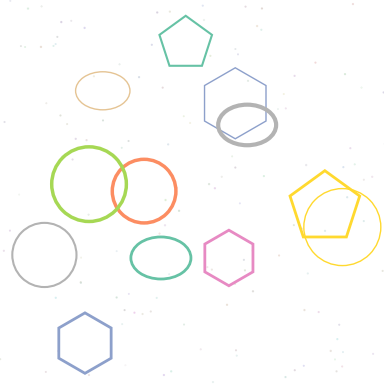[{"shape": "pentagon", "thickness": 1.5, "radius": 0.36, "center": [0.482, 0.887]}, {"shape": "oval", "thickness": 2, "radius": 0.39, "center": [0.418, 0.33]}, {"shape": "circle", "thickness": 2.5, "radius": 0.41, "center": [0.374, 0.504]}, {"shape": "hexagon", "thickness": 2, "radius": 0.39, "center": [0.221, 0.109]}, {"shape": "hexagon", "thickness": 1, "radius": 0.46, "center": [0.611, 0.732]}, {"shape": "hexagon", "thickness": 2, "radius": 0.36, "center": [0.595, 0.33]}, {"shape": "circle", "thickness": 2.5, "radius": 0.48, "center": [0.231, 0.522]}, {"shape": "pentagon", "thickness": 2, "radius": 0.48, "center": [0.844, 0.461]}, {"shape": "circle", "thickness": 1, "radius": 0.5, "center": [0.889, 0.41]}, {"shape": "oval", "thickness": 1, "radius": 0.35, "center": [0.267, 0.764]}, {"shape": "oval", "thickness": 3, "radius": 0.38, "center": [0.642, 0.675]}, {"shape": "circle", "thickness": 1.5, "radius": 0.42, "center": [0.115, 0.338]}]